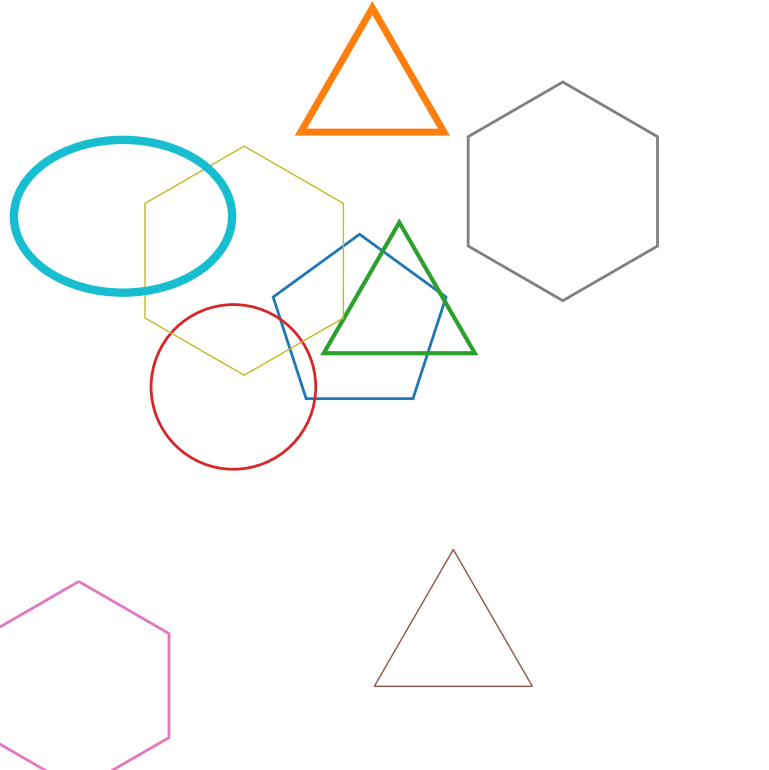[{"shape": "pentagon", "thickness": 1, "radius": 0.59, "center": [0.467, 0.578]}, {"shape": "triangle", "thickness": 2.5, "radius": 0.54, "center": [0.484, 0.882]}, {"shape": "triangle", "thickness": 1.5, "radius": 0.57, "center": [0.519, 0.598]}, {"shape": "circle", "thickness": 1, "radius": 0.53, "center": [0.303, 0.498]}, {"shape": "triangle", "thickness": 0.5, "radius": 0.59, "center": [0.589, 0.168]}, {"shape": "hexagon", "thickness": 1, "radius": 0.68, "center": [0.102, 0.11]}, {"shape": "hexagon", "thickness": 1, "radius": 0.71, "center": [0.731, 0.751]}, {"shape": "hexagon", "thickness": 0.5, "radius": 0.74, "center": [0.317, 0.661]}, {"shape": "oval", "thickness": 3, "radius": 0.71, "center": [0.16, 0.719]}]